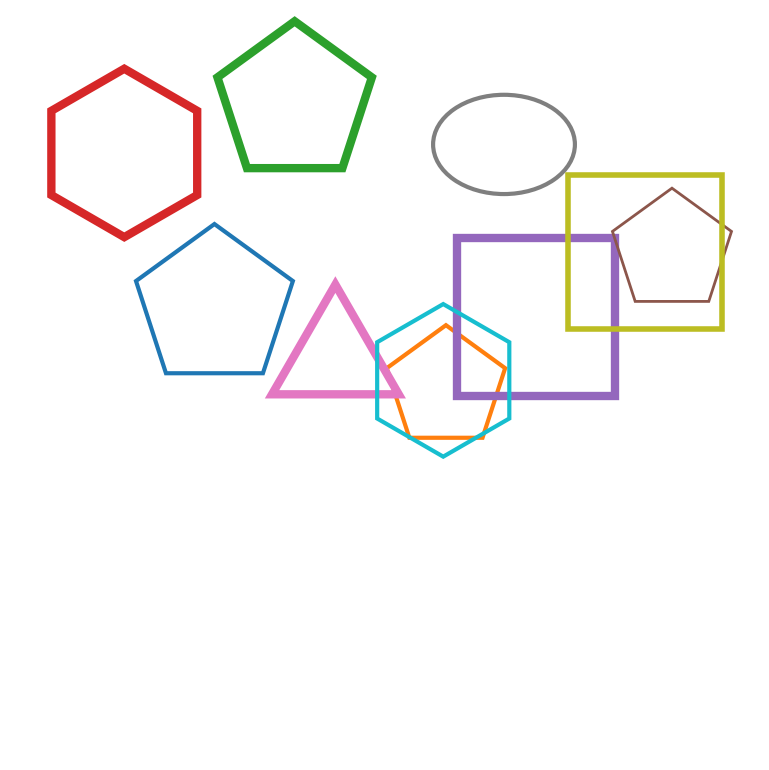[{"shape": "pentagon", "thickness": 1.5, "radius": 0.54, "center": [0.279, 0.602]}, {"shape": "pentagon", "thickness": 1.5, "radius": 0.4, "center": [0.579, 0.497]}, {"shape": "pentagon", "thickness": 3, "radius": 0.53, "center": [0.383, 0.867]}, {"shape": "hexagon", "thickness": 3, "radius": 0.55, "center": [0.161, 0.801]}, {"shape": "square", "thickness": 3, "radius": 0.51, "center": [0.697, 0.588]}, {"shape": "pentagon", "thickness": 1, "radius": 0.41, "center": [0.873, 0.674]}, {"shape": "triangle", "thickness": 3, "radius": 0.47, "center": [0.436, 0.535]}, {"shape": "oval", "thickness": 1.5, "radius": 0.46, "center": [0.655, 0.812]}, {"shape": "square", "thickness": 2, "radius": 0.5, "center": [0.838, 0.672]}, {"shape": "hexagon", "thickness": 1.5, "radius": 0.5, "center": [0.576, 0.506]}]